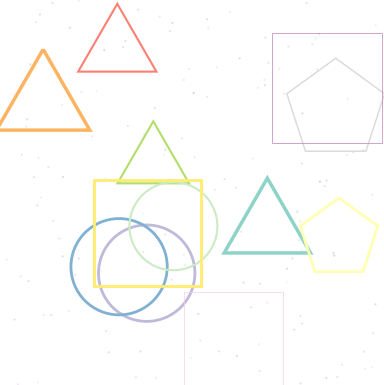[{"shape": "triangle", "thickness": 2.5, "radius": 0.65, "center": [0.694, 0.408]}, {"shape": "pentagon", "thickness": 2, "radius": 0.53, "center": [0.881, 0.38]}, {"shape": "circle", "thickness": 2, "radius": 0.63, "center": [0.381, 0.29]}, {"shape": "triangle", "thickness": 1.5, "radius": 0.59, "center": [0.305, 0.873]}, {"shape": "circle", "thickness": 2, "radius": 0.63, "center": [0.309, 0.307]}, {"shape": "triangle", "thickness": 2.5, "radius": 0.7, "center": [0.112, 0.732]}, {"shape": "triangle", "thickness": 1.5, "radius": 0.54, "center": [0.398, 0.577]}, {"shape": "square", "thickness": 0.5, "radius": 0.64, "center": [0.607, 0.112]}, {"shape": "pentagon", "thickness": 1, "radius": 0.67, "center": [0.872, 0.715]}, {"shape": "square", "thickness": 0.5, "radius": 0.71, "center": [0.85, 0.772]}, {"shape": "circle", "thickness": 1.5, "radius": 0.57, "center": [0.45, 0.412]}, {"shape": "square", "thickness": 2, "radius": 0.69, "center": [0.384, 0.395]}]